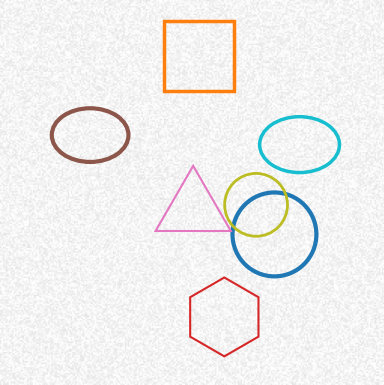[{"shape": "circle", "thickness": 3, "radius": 0.54, "center": [0.713, 0.391]}, {"shape": "square", "thickness": 2.5, "radius": 0.46, "center": [0.516, 0.855]}, {"shape": "hexagon", "thickness": 1.5, "radius": 0.51, "center": [0.583, 0.177]}, {"shape": "oval", "thickness": 3, "radius": 0.5, "center": [0.234, 0.649]}, {"shape": "triangle", "thickness": 1.5, "radius": 0.56, "center": [0.502, 0.456]}, {"shape": "circle", "thickness": 2, "radius": 0.41, "center": [0.665, 0.468]}, {"shape": "oval", "thickness": 2.5, "radius": 0.52, "center": [0.778, 0.624]}]